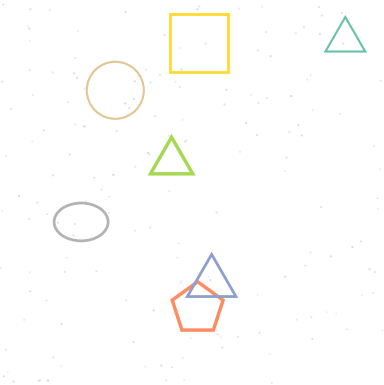[{"shape": "triangle", "thickness": 1.5, "radius": 0.3, "center": [0.897, 0.896]}, {"shape": "pentagon", "thickness": 2.5, "radius": 0.35, "center": [0.513, 0.199]}, {"shape": "triangle", "thickness": 2, "radius": 0.36, "center": [0.55, 0.266]}, {"shape": "triangle", "thickness": 2.5, "radius": 0.32, "center": [0.446, 0.58]}, {"shape": "square", "thickness": 2, "radius": 0.38, "center": [0.516, 0.889]}, {"shape": "circle", "thickness": 1.5, "radius": 0.37, "center": [0.3, 0.766]}, {"shape": "oval", "thickness": 2, "radius": 0.35, "center": [0.211, 0.423]}]